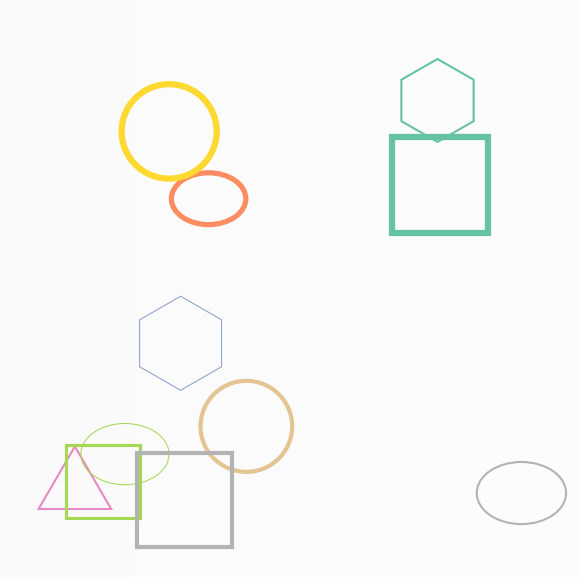[{"shape": "hexagon", "thickness": 1, "radius": 0.36, "center": [0.753, 0.825]}, {"shape": "square", "thickness": 3, "radius": 0.41, "center": [0.757, 0.679]}, {"shape": "oval", "thickness": 2.5, "radius": 0.32, "center": [0.359, 0.655]}, {"shape": "hexagon", "thickness": 0.5, "radius": 0.41, "center": [0.311, 0.405]}, {"shape": "triangle", "thickness": 1, "radius": 0.36, "center": [0.129, 0.154]}, {"shape": "oval", "thickness": 0.5, "radius": 0.38, "center": [0.215, 0.213]}, {"shape": "square", "thickness": 1.5, "radius": 0.32, "center": [0.177, 0.166]}, {"shape": "circle", "thickness": 3, "radius": 0.41, "center": [0.291, 0.772]}, {"shape": "circle", "thickness": 2, "radius": 0.39, "center": [0.424, 0.261]}, {"shape": "square", "thickness": 2, "radius": 0.41, "center": [0.317, 0.133]}, {"shape": "oval", "thickness": 1, "radius": 0.38, "center": [0.897, 0.145]}]